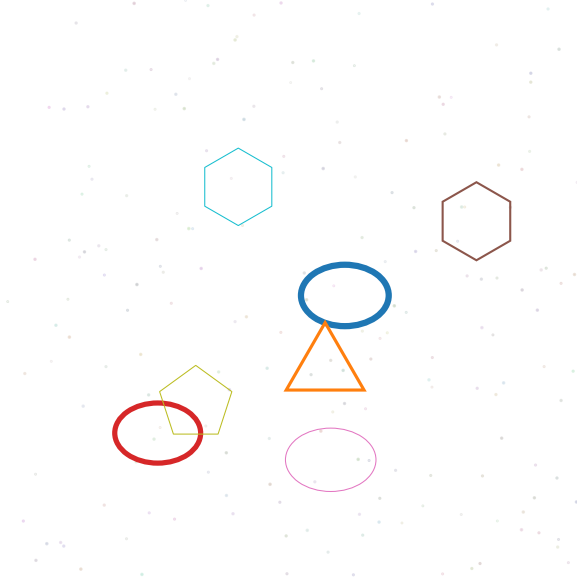[{"shape": "oval", "thickness": 3, "radius": 0.38, "center": [0.597, 0.488]}, {"shape": "triangle", "thickness": 1.5, "radius": 0.39, "center": [0.563, 0.363]}, {"shape": "oval", "thickness": 2.5, "radius": 0.37, "center": [0.273, 0.249]}, {"shape": "hexagon", "thickness": 1, "radius": 0.34, "center": [0.825, 0.616]}, {"shape": "oval", "thickness": 0.5, "radius": 0.39, "center": [0.573, 0.203]}, {"shape": "pentagon", "thickness": 0.5, "radius": 0.33, "center": [0.339, 0.301]}, {"shape": "hexagon", "thickness": 0.5, "radius": 0.34, "center": [0.413, 0.676]}]